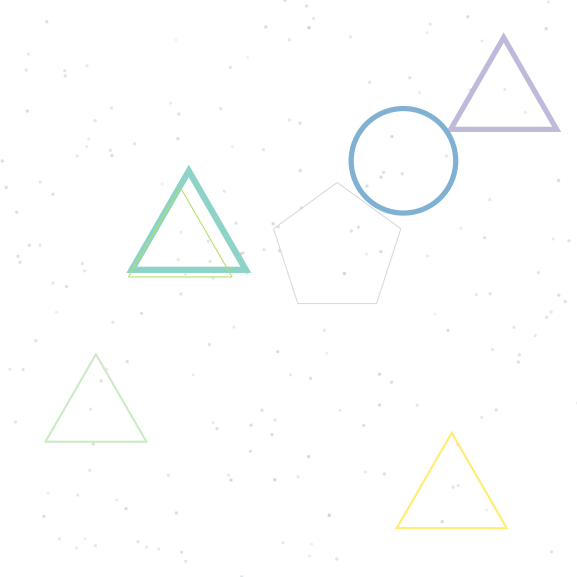[{"shape": "triangle", "thickness": 3, "radius": 0.57, "center": [0.327, 0.589]}, {"shape": "triangle", "thickness": 2.5, "radius": 0.53, "center": [0.872, 0.828]}, {"shape": "circle", "thickness": 2.5, "radius": 0.45, "center": [0.699, 0.721]}, {"shape": "triangle", "thickness": 0.5, "radius": 0.52, "center": [0.312, 0.571]}, {"shape": "pentagon", "thickness": 0.5, "radius": 0.58, "center": [0.584, 0.567]}, {"shape": "triangle", "thickness": 1, "radius": 0.5, "center": [0.166, 0.285]}, {"shape": "triangle", "thickness": 1, "radius": 0.55, "center": [0.782, 0.14]}]